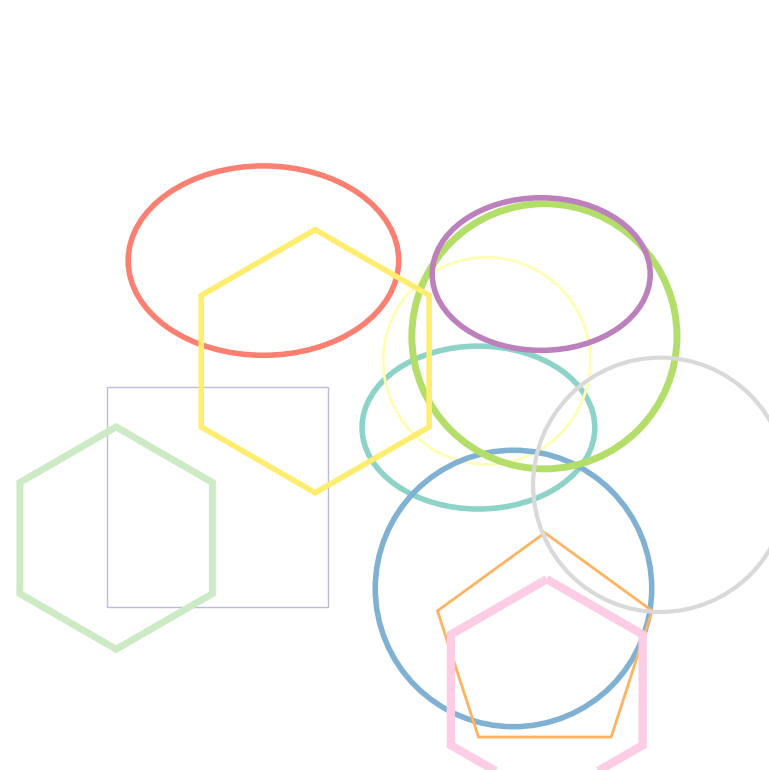[{"shape": "oval", "thickness": 2, "radius": 0.76, "center": [0.621, 0.445]}, {"shape": "circle", "thickness": 1, "radius": 0.67, "center": [0.632, 0.531]}, {"shape": "square", "thickness": 0.5, "radius": 0.72, "center": [0.283, 0.355]}, {"shape": "oval", "thickness": 2, "radius": 0.88, "center": [0.342, 0.662]}, {"shape": "circle", "thickness": 2, "radius": 0.9, "center": [0.667, 0.236]}, {"shape": "pentagon", "thickness": 1, "radius": 0.73, "center": [0.708, 0.161]}, {"shape": "circle", "thickness": 2.5, "radius": 0.86, "center": [0.707, 0.563]}, {"shape": "hexagon", "thickness": 3, "radius": 0.72, "center": [0.71, 0.104]}, {"shape": "circle", "thickness": 1.5, "radius": 0.83, "center": [0.857, 0.37]}, {"shape": "oval", "thickness": 2, "radius": 0.71, "center": [0.703, 0.644]}, {"shape": "hexagon", "thickness": 2.5, "radius": 0.72, "center": [0.151, 0.301]}, {"shape": "hexagon", "thickness": 2, "radius": 0.85, "center": [0.409, 0.531]}]